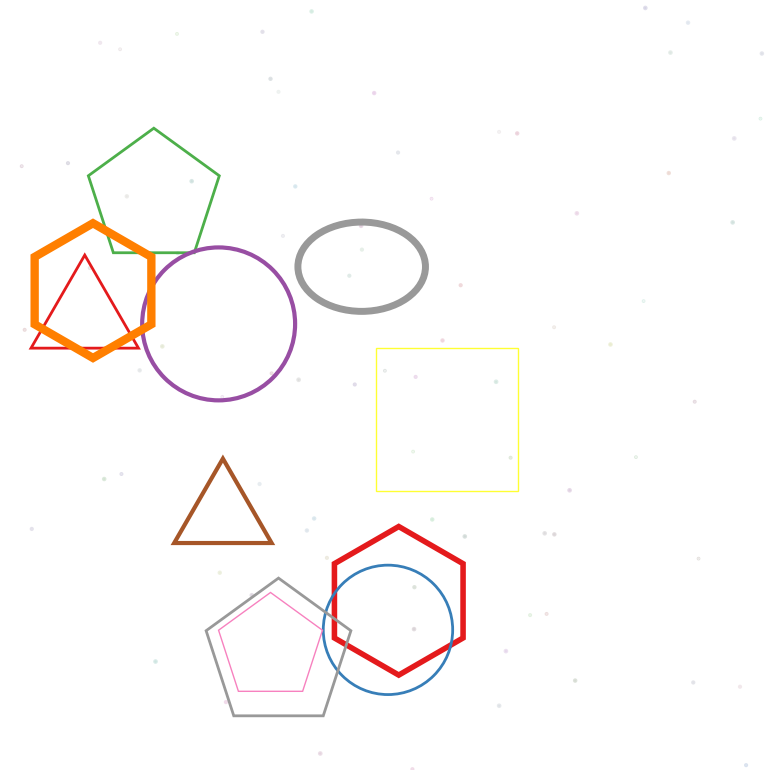[{"shape": "hexagon", "thickness": 2, "radius": 0.48, "center": [0.518, 0.22]}, {"shape": "triangle", "thickness": 1, "radius": 0.4, "center": [0.11, 0.588]}, {"shape": "circle", "thickness": 1, "radius": 0.42, "center": [0.504, 0.182]}, {"shape": "pentagon", "thickness": 1, "radius": 0.45, "center": [0.2, 0.744]}, {"shape": "circle", "thickness": 1.5, "radius": 0.5, "center": [0.284, 0.579]}, {"shape": "hexagon", "thickness": 3, "radius": 0.44, "center": [0.121, 0.623]}, {"shape": "square", "thickness": 0.5, "radius": 0.46, "center": [0.581, 0.455]}, {"shape": "triangle", "thickness": 1.5, "radius": 0.37, "center": [0.289, 0.331]}, {"shape": "pentagon", "thickness": 0.5, "radius": 0.35, "center": [0.351, 0.16]}, {"shape": "pentagon", "thickness": 1, "radius": 0.49, "center": [0.362, 0.15]}, {"shape": "oval", "thickness": 2.5, "radius": 0.41, "center": [0.47, 0.654]}]